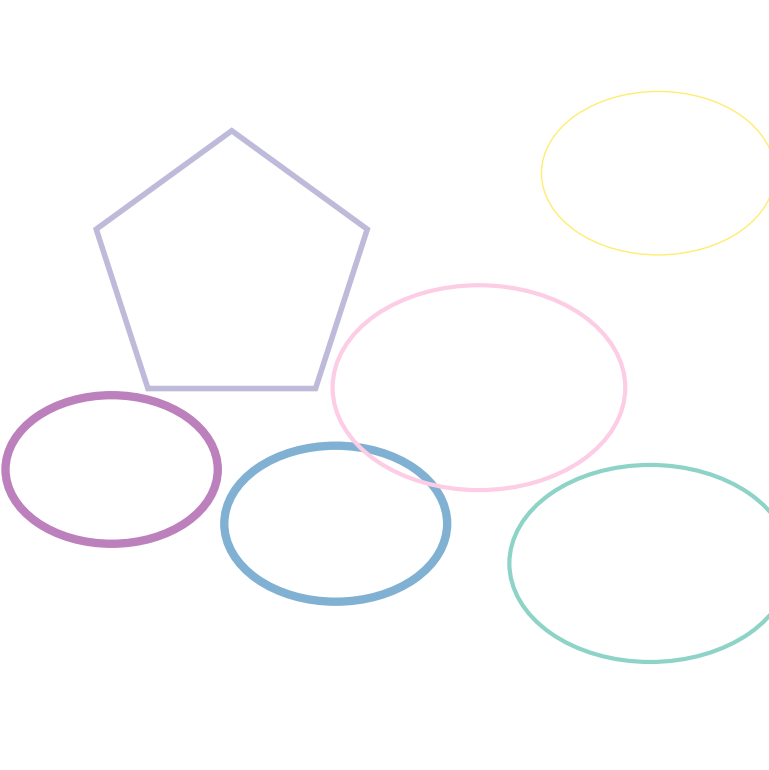[{"shape": "oval", "thickness": 1.5, "radius": 0.91, "center": [0.844, 0.268]}, {"shape": "pentagon", "thickness": 2, "radius": 0.93, "center": [0.301, 0.645]}, {"shape": "oval", "thickness": 3, "radius": 0.72, "center": [0.436, 0.32]}, {"shape": "oval", "thickness": 1.5, "radius": 0.95, "center": [0.622, 0.497]}, {"shape": "oval", "thickness": 3, "radius": 0.69, "center": [0.145, 0.39]}, {"shape": "oval", "thickness": 0.5, "radius": 0.76, "center": [0.855, 0.775]}]